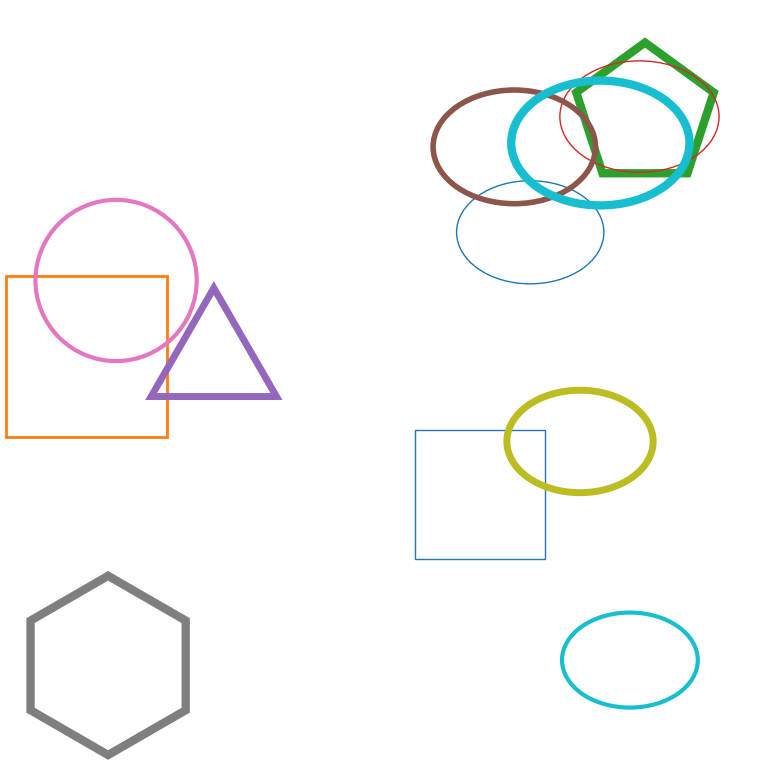[{"shape": "oval", "thickness": 0.5, "radius": 0.48, "center": [0.689, 0.698]}, {"shape": "square", "thickness": 0.5, "radius": 0.42, "center": [0.623, 0.358]}, {"shape": "square", "thickness": 1, "radius": 0.52, "center": [0.113, 0.537]}, {"shape": "pentagon", "thickness": 3, "radius": 0.47, "center": [0.838, 0.851]}, {"shape": "oval", "thickness": 0.5, "radius": 0.52, "center": [0.83, 0.849]}, {"shape": "triangle", "thickness": 2.5, "radius": 0.47, "center": [0.278, 0.532]}, {"shape": "oval", "thickness": 2, "radius": 0.53, "center": [0.668, 0.809]}, {"shape": "circle", "thickness": 1.5, "radius": 0.52, "center": [0.151, 0.636]}, {"shape": "hexagon", "thickness": 3, "radius": 0.58, "center": [0.14, 0.136]}, {"shape": "oval", "thickness": 2.5, "radius": 0.48, "center": [0.753, 0.427]}, {"shape": "oval", "thickness": 3, "radius": 0.58, "center": [0.78, 0.814]}, {"shape": "oval", "thickness": 1.5, "radius": 0.44, "center": [0.818, 0.143]}]